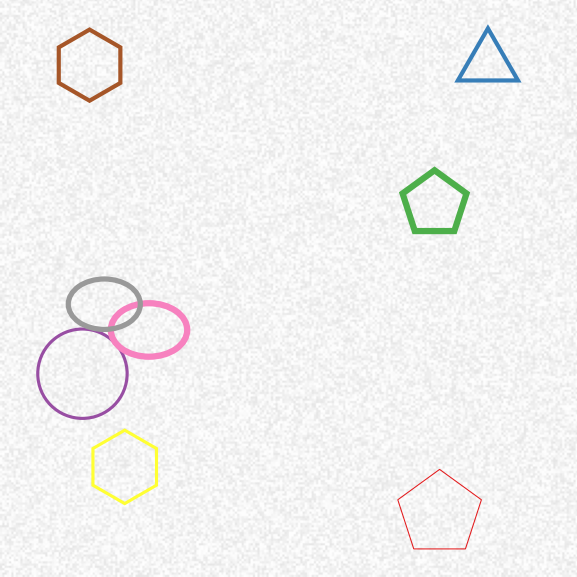[{"shape": "pentagon", "thickness": 0.5, "radius": 0.38, "center": [0.761, 0.11]}, {"shape": "triangle", "thickness": 2, "radius": 0.3, "center": [0.845, 0.89]}, {"shape": "pentagon", "thickness": 3, "radius": 0.29, "center": [0.752, 0.646]}, {"shape": "circle", "thickness": 1.5, "radius": 0.39, "center": [0.143, 0.352]}, {"shape": "hexagon", "thickness": 1.5, "radius": 0.32, "center": [0.216, 0.191]}, {"shape": "hexagon", "thickness": 2, "radius": 0.31, "center": [0.155, 0.886]}, {"shape": "oval", "thickness": 3, "radius": 0.33, "center": [0.258, 0.428]}, {"shape": "oval", "thickness": 2.5, "radius": 0.31, "center": [0.181, 0.472]}]